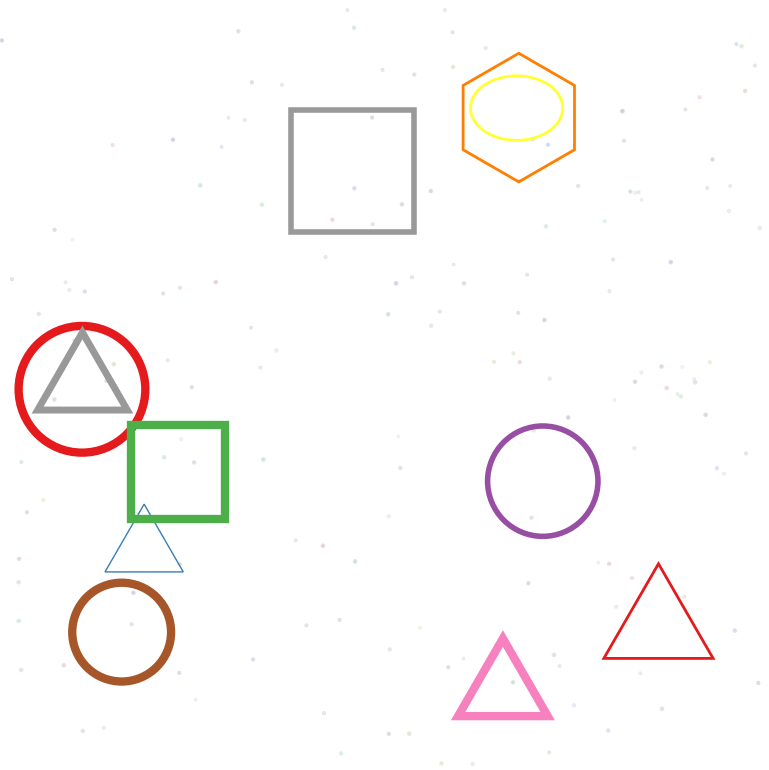[{"shape": "triangle", "thickness": 1, "radius": 0.41, "center": [0.855, 0.186]}, {"shape": "circle", "thickness": 3, "radius": 0.41, "center": [0.106, 0.494]}, {"shape": "triangle", "thickness": 0.5, "radius": 0.29, "center": [0.187, 0.287]}, {"shape": "square", "thickness": 3, "radius": 0.3, "center": [0.232, 0.387]}, {"shape": "circle", "thickness": 2, "radius": 0.36, "center": [0.705, 0.375]}, {"shape": "hexagon", "thickness": 1, "radius": 0.42, "center": [0.674, 0.847]}, {"shape": "oval", "thickness": 1, "radius": 0.3, "center": [0.671, 0.86]}, {"shape": "circle", "thickness": 3, "radius": 0.32, "center": [0.158, 0.179]}, {"shape": "triangle", "thickness": 3, "radius": 0.34, "center": [0.653, 0.104]}, {"shape": "triangle", "thickness": 2.5, "radius": 0.34, "center": [0.107, 0.501]}, {"shape": "square", "thickness": 2, "radius": 0.4, "center": [0.458, 0.778]}]